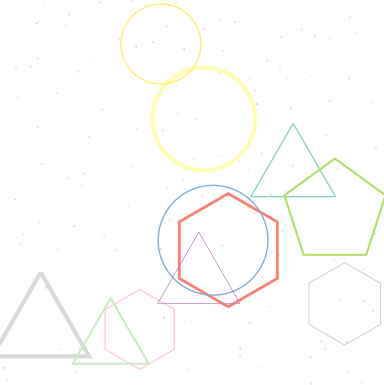[{"shape": "triangle", "thickness": 1, "radius": 0.63, "center": [0.762, 0.553]}, {"shape": "circle", "thickness": 3, "radius": 0.67, "center": [0.529, 0.691]}, {"shape": "hexagon", "thickness": 0.5, "radius": 0.54, "center": [0.895, 0.211]}, {"shape": "hexagon", "thickness": 2, "radius": 0.73, "center": [0.593, 0.35]}, {"shape": "circle", "thickness": 1, "radius": 0.71, "center": [0.553, 0.376]}, {"shape": "pentagon", "thickness": 1.5, "radius": 0.69, "center": [0.87, 0.45]}, {"shape": "hexagon", "thickness": 1, "radius": 0.52, "center": [0.363, 0.144]}, {"shape": "triangle", "thickness": 3, "radius": 0.73, "center": [0.106, 0.147]}, {"shape": "triangle", "thickness": 0.5, "radius": 0.62, "center": [0.517, 0.273]}, {"shape": "triangle", "thickness": 1.5, "radius": 0.57, "center": [0.288, 0.112]}, {"shape": "circle", "thickness": 1, "radius": 0.52, "center": [0.418, 0.886]}]